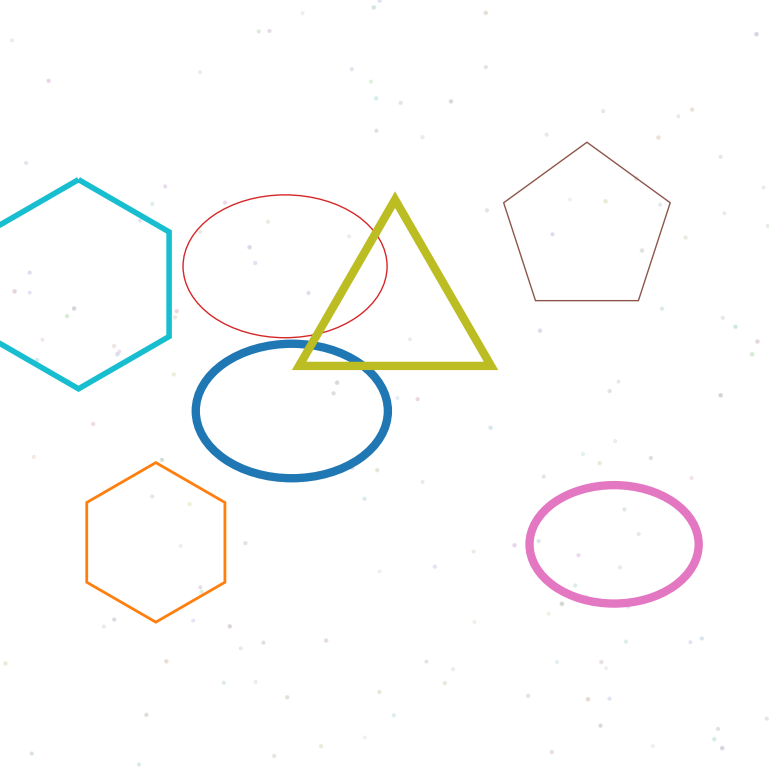[{"shape": "oval", "thickness": 3, "radius": 0.62, "center": [0.379, 0.466]}, {"shape": "hexagon", "thickness": 1, "radius": 0.52, "center": [0.202, 0.296]}, {"shape": "oval", "thickness": 0.5, "radius": 0.66, "center": [0.37, 0.654]}, {"shape": "pentagon", "thickness": 0.5, "radius": 0.57, "center": [0.762, 0.702]}, {"shape": "oval", "thickness": 3, "radius": 0.55, "center": [0.798, 0.293]}, {"shape": "triangle", "thickness": 3, "radius": 0.72, "center": [0.513, 0.597]}, {"shape": "hexagon", "thickness": 2, "radius": 0.68, "center": [0.102, 0.631]}]